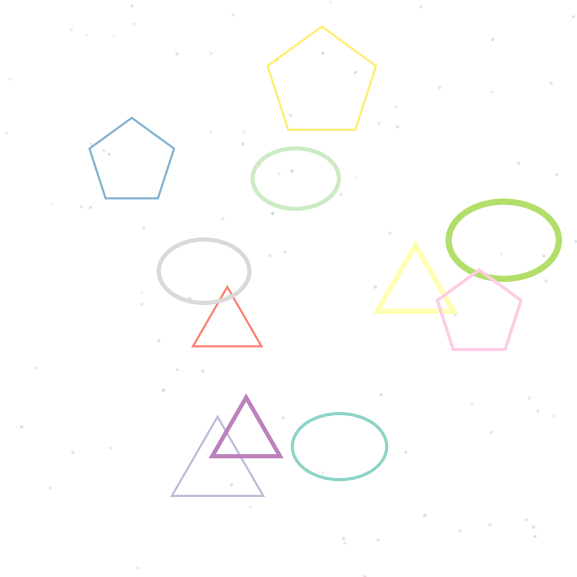[{"shape": "oval", "thickness": 1.5, "radius": 0.41, "center": [0.588, 0.226]}, {"shape": "triangle", "thickness": 2.5, "radius": 0.38, "center": [0.719, 0.498]}, {"shape": "triangle", "thickness": 1, "radius": 0.46, "center": [0.377, 0.186]}, {"shape": "triangle", "thickness": 1, "radius": 0.34, "center": [0.394, 0.434]}, {"shape": "pentagon", "thickness": 1, "radius": 0.39, "center": [0.228, 0.718]}, {"shape": "oval", "thickness": 3, "radius": 0.48, "center": [0.872, 0.583]}, {"shape": "pentagon", "thickness": 1.5, "radius": 0.38, "center": [0.83, 0.455]}, {"shape": "oval", "thickness": 2, "radius": 0.39, "center": [0.353, 0.529]}, {"shape": "triangle", "thickness": 2, "radius": 0.34, "center": [0.426, 0.243]}, {"shape": "oval", "thickness": 2, "radius": 0.37, "center": [0.512, 0.69]}, {"shape": "pentagon", "thickness": 1, "radius": 0.49, "center": [0.557, 0.854]}]